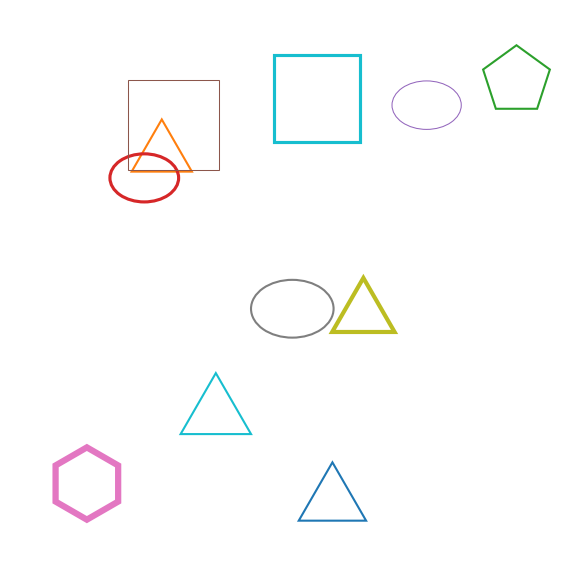[{"shape": "triangle", "thickness": 1, "radius": 0.34, "center": [0.576, 0.131]}, {"shape": "triangle", "thickness": 1, "radius": 0.3, "center": [0.28, 0.732]}, {"shape": "pentagon", "thickness": 1, "radius": 0.3, "center": [0.894, 0.86]}, {"shape": "oval", "thickness": 1.5, "radius": 0.3, "center": [0.25, 0.691]}, {"shape": "oval", "thickness": 0.5, "radius": 0.3, "center": [0.739, 0.817]}, {"shape": "square", "thickness": 0.5, "radius": 0.39, "center": [0.3, 0.783]}, {"shape": "hexagon", "thickness": 3, "radius": 0.31, "center": [0.15, 0.162]}, {"shape": "oval", "thickness": 1, "radius": 0.36, "center": [0.506, 0.465]}, {"shape": "triangle", "thickness": 2, "radius": 0.31, "center": [0.629, 0.455]}, {"shape": "triangle", "thickness": 1, "radius": 0.35, "center": [0.374, 0.283]}, {"shape": "square", "thickness": 1.5, "radius": 0.37, "center": [0.549, 0.828]}]